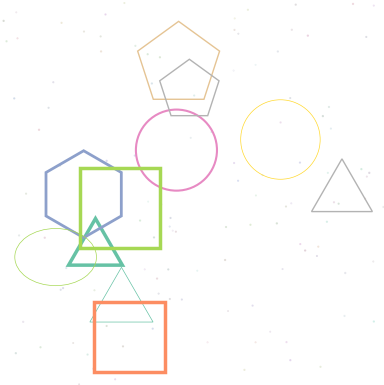[{"shape": "triangle", "thickness": 2.5, "radius": 0.4, "center": [0.248, 0.352]}, {"shape": "triangle", "thickness": 0.5, "radius": 0.47, "center": [0.315, 0.211]}, {"shape": "square", "thickness": 2.5, "radius": 0.46, "center": [0.336, 0.124]}, {"shape": "hexagon", "thickness": 2, "radius": 0.56, "center": [0.217, 0.496]}, {"shape": "circle", "thickness": 1.5, "radius": 0.53, "center": [0.458, 0.61]}, {"shape": "oval", "thickness": 0.5, "radius": 0.53, "center": [0.144, 0.332]}, {"shape": "square", "thickness": 2.5, "radius": 0.52, "center": [0.311, 0.46]}, {"shape": "circle", "thickness": 0.5, "radius": 0.52, "center": [0.728, 0.638]}, {"shape": "pentagon", "thickness": 1, "radius": 0.56, "center": [0.464, 0.833]}, {"shape": "pentagon", "thickness": 1, "radius": 0.4, "center": [0.492, 0.765]}, {"shape": "triangle", "thickness": 1, "radius": 0.46, "center": [0.888, 0.496]}]